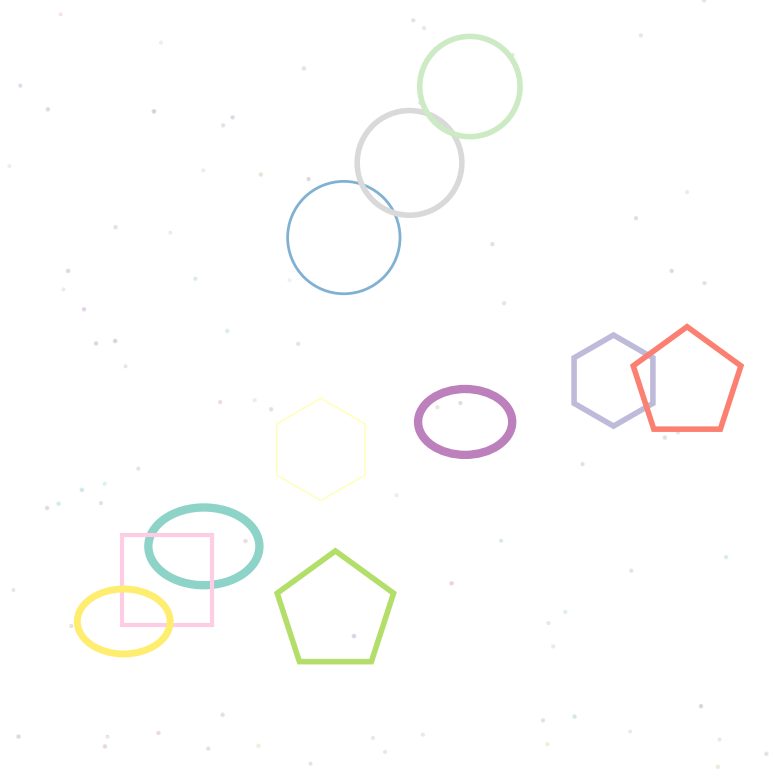[{"shape": "oval", "thickness": 3, "radius": 0.36, "center": [0.265, 0.29]}, {"shape": "hexagon", "thickness": 0.5, "radius": 0.33, "center": [0.417, 0.416]}, {"shape": "hexagon", "thickness": 2, "radius": 0.3, "center": [0.797, 0.506]}, {"shape": "pentagon", "thickness": 2, "radius": 0.37, "center": [0.892, 0.502]}, {"shape": "circle", "thickness": 1, "radius": 0.36, "center": [0.447, 0.691]}, {"shape": "pentagon", "thickness": 2, "radius": 0.4, "center": [0.436, 0.205]}, {"shape": "square", "thickness": 1.5, "radius": 0.29, "center": [0.217, 0.247]}, {"shape": "circle", "thickness": 2, "radius": 0.34, "center": [0.532, 0.788]}, {"shape": "oval", "thickness": 3, "radius": 0.31, "center": [0.604, 0.452]}, {"shape": "circle", "thickness": 2, "radius": 0.33, "center": [0.61, 0.888]}, {"shape": "oval", "thickness": 2.5, "radius": 0.3, "center": [0.161, 0.193]}]